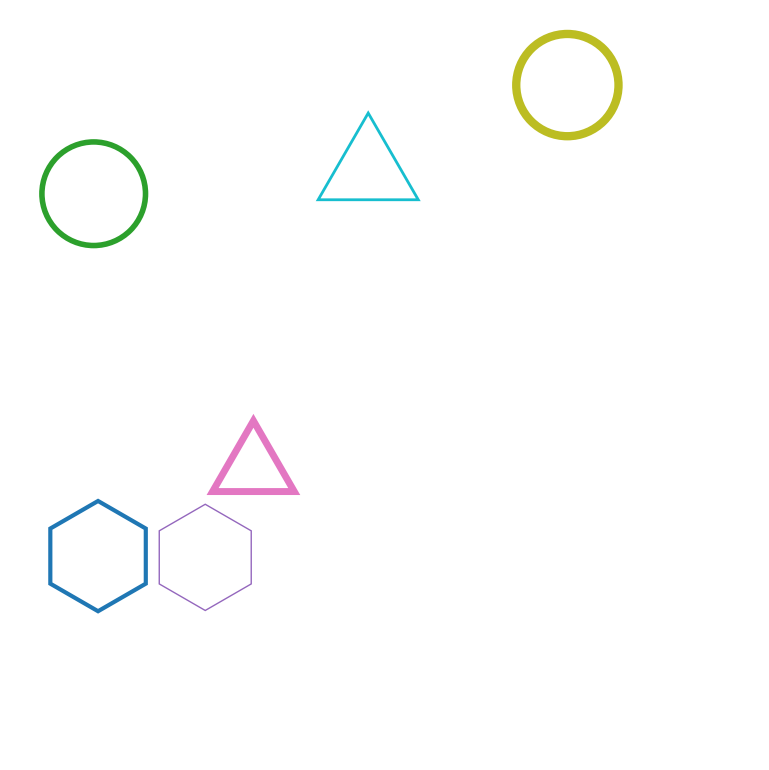[{"shape": "hexagon", "thickness": 1.5, "radius": 0.36, "center": [0.127, 0.278]}, {"shape": "circle", "thickness": 2, "radius": 0.34, "center": [0.122, 0.748]}, {"shape": "hexagon", "thickness": 0.5, "radius": 0.34, "center": [0.267, 0.276]}, {"shape": "triangle", "thickness": 2.5, "radius": 0.31, "center": [0.329, 0.392]}, {"shape": "circle", "thickness": 3, "radius": 0.33, "center": [0.737, 0.889]}, {"shape": "triangle", "thickness": 1, "radius": 0.38, "center": [0.478, 0.778]}]